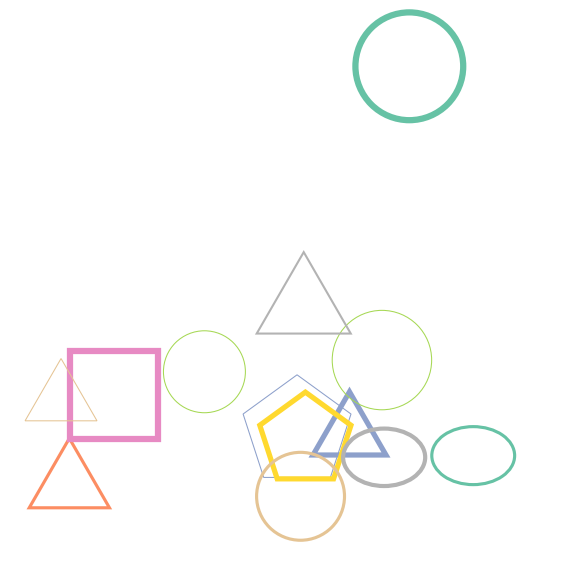[{"shape": "oval", "thickness": 1.5, "radius": 0.36, "center": [0.819, 0.21]}, {"shape": "circle", "thickness": 3, "radius": 0.47, "center": [0.709, 0.884]}, {"shape": "triangle", "thickness": 1.5, "radius": 0.4, "center": [0.12, 0.16]}, {"shape": "triangle", "thickness": 2.5, "radius": 0.36, "center": [0.605, 0.248]}, {"shape": "pentagon", "thickness": 0.5, "radius": 0.49, "center": [0.514, 0.252]}, {"shape": "square", "thickness": 3, "radius": 0.38, "center": [0.197, 0.315]}, {"shape": "circle", "thickness": 0.5, "radius": 0.43, "center": [0.661, 0.376]}, {"shape": "circle", "thickness": 0.5, "radius": 0.35, "center": [0.354, 0.355]}, {"shape": "pentagon", "thickness": 2.5, "radius": 0.42, "center": [0.529, 0.237]}, {"shape": "circle", "thickness": 1.5, "radius": 0.38, "center": [0.52, 0.14]}, {"shape": "triangle", "thickness": 0.5, "radius": 0.36, "center": [0.106, 0.306]}, {"shape": "oval", "thickness": 2, "radius": 0.36, "center": [0.665, 0.207]}, {"shape": "triangle", "thickness": 1, "radius": 0.47, "center": [0.526, 0.469]}]